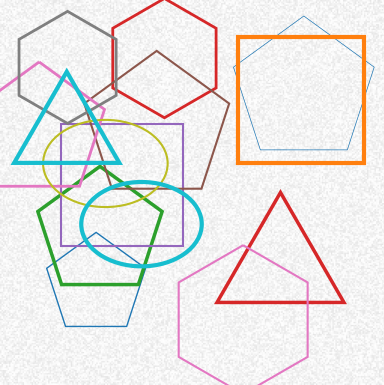[{"shape": "pentagon", "thickness": 1, "radius": 0.68, "center": [0.25, 0.261]}, {"shape": "pentagon", "thickness": 0.5, "radius": 0.96, "center": [0.789, 0.766]}, {"shape": "square", "thickness": 3, "radius": 0.82, "center": [0.781, 0.74]}, {"shape": "pentagon", "thickness": 2.5, "radius": 0.85, "center": [0.26, 0.398]}, {"shape": "triangle", "thickness": 2.5, "radius": 0.95, "center": [0.729, 0.31]}, {"shape": "hexagon", "thickness": 2, "radius": 0.77, "center": [0.427, 0.849]}, {"shape": "square", "thickness": 1.5, "radius": 0.79, "center": [0.317, 0.519]}, {"shape": "pentagon", "thickness": 1.5, "radius": 0.99, "center": [0.407, 0.67]}, {"shape": "pentagon", "thickness": 2, "radius": 0.89, "center": [0.102, 0.661]}, {"shape": "hexagon", "thickness": 1.5, "radius": 0.97, "center": [0.632, 0.17]}, {"shape": "hexagon", "thickness": 2, "radius": 0.73, "center": [0.176, 0.825]}, {"shape": "oval", "thickness": 1.5, "radius": 0.81, "center": [0.274, 0.575]}, {"shape": "triangle", "thickness": 3, "radius": 0.79, "center": [0.173, 0.656]}, {"shape": "oval", "thickness": 3, "radius": 0.78, "center": [0.368, 0.418]}]